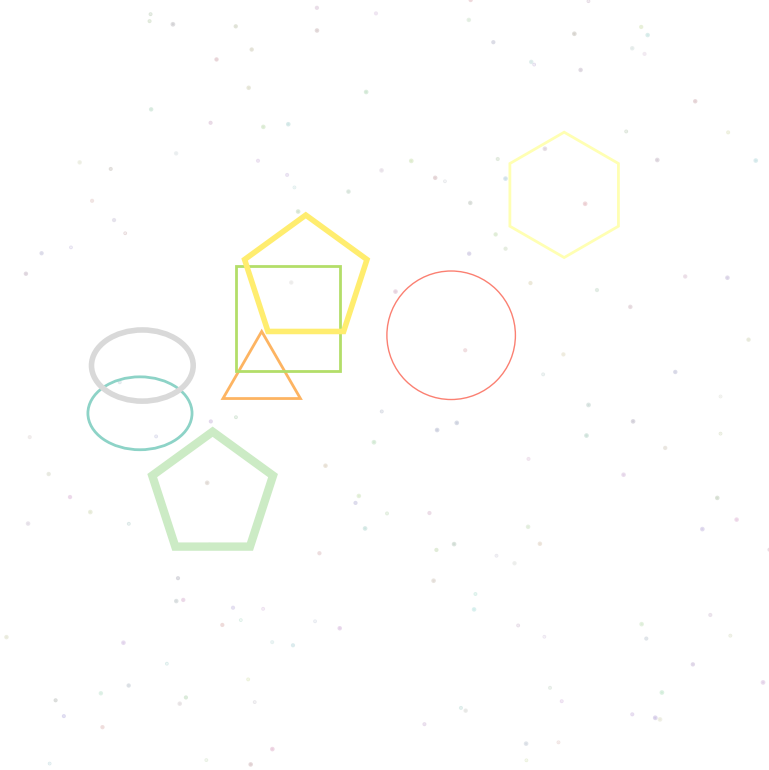[{"shape": "oval", "thickness": 1, "radius": 0.34, "center": [0.182, 0.463]}, {"shape": "hexagon", "thickness": 1, "radius": 0.41, "center": [0.733, 0.747]}, {"shape": "circle", "thickness": 0.5, "radius": 0.42, "center": [0.586, 0.565]}, {"shape": "triangle", "thickness": 1, "radius": 0.29, "center": [0.34, 0.511]}, {"shape": "square", "thickness": 1, "radius": 0.34, "center": [0.374, 0.587]}, {"shape": "oval", "thickness": 2, "radius": 0.33, "center": [0.185, 0.525]}, {"shape": "pentagon", "thickness": 3, "radius": 0.41, "center": [0.276, 0.357]}, {"shape": "pentagon", "thickness": 2, "radius": 0.42, "center": [0.397, 0.637]}]